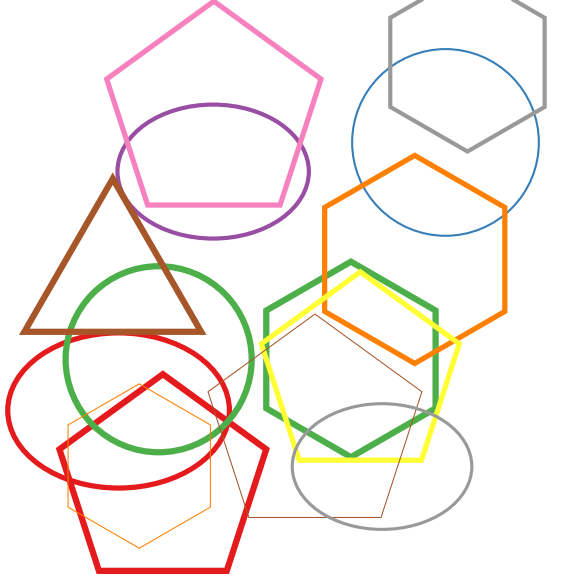[{"shape": "pentagon", "thickness": 3, "radius": 0.94, "center": [0.282, 0.163]}, {"shape": "oval", "thickness": 2.5, "radius": 0.96, "center": [0.205, 0.288]}, {"shape": "circle", "thickness": 1, "radius": 0.81, "center": [0.771, 0.752]}, {"shape": "circle", "thickness": 3, "radius": 0.81, "center": [0.275, 0.377]}, {"shape": "hexagon", "thickness": 3, "radius": 0.85, "center": [0.608, 0.377]}, {"shape": "oval", "thickness": 2, "radius": 0.83, "center": [0.369, 0.702]}, {"shape": "hexagon", "thickness": 2.5, "radius": 0.9, "center": [0.718, 0.55]}, {"shape": "hexagon", "thickness": 0.5, "radius": 0.71, "center": [0.241, 0.192]}, {"shape": "pentagon", "thickness": 2.5, "radius": 0.9, "center": [0.624, 0.348]}, {"shape": "pentagon", "thickness": 0.5, "radius": 0.97, "center": [0.545, 0.261]}, {"shape": "triangle", "thickness": 3, "radius": 0.88, "center": [0.195, 0.513]}, {"shape": "pentagon", "thickness": 2.5, "radius": 0.98, "center": [0.37, 0.802]}, {"shape": "hexagon", "thickness": 2, "radius": 0.77, "center": [0.809, 0.891]}, {"shape": "oval", "thickness": 1.5, "radius": 0.78, "center": [0.662, 0.191]}]